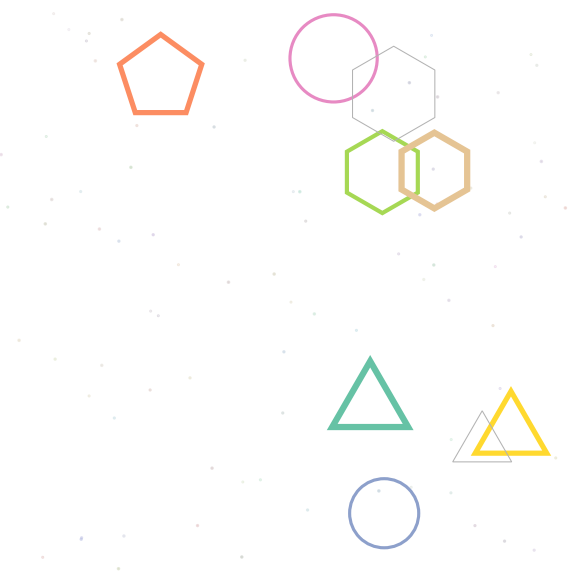[{"shape": "triangle", "thickness": 3, "radius": 0.38, "center": [0.641, 0.298]}, {"shape": "pentagon", "thickness": 2.5, "radius": 0.37, "center": [0.278, 0.865]}, {"shape": "circle", "thickness": 1.5, "radius": 0.3, "center": [0.665, 0.11]}, {"shape": "circle", "thickness": 1.5, "radius": 0.38, "center": [0.578, 0.898]}, {"shape": "hexagon", "thickness": 2, "radius": 0.35, "center": [0.662, 0.701]}, {"shape": "triangle", "thickness": 2.5, "radius": 0.36, "center": [0.885, 0.25]}, {"shape": "hexagon", "thickness": 3, "radius": 0.33, "center": [0.752, 0.704]}, {"shape": "triangle", "thickness": 0.5, "radius": 0.29, "center": [0.835, 0.229]}, {"shape": "hexagon", "thickness": 0.5, "radius": 0.41, "center": [0.682, 0.837]}]